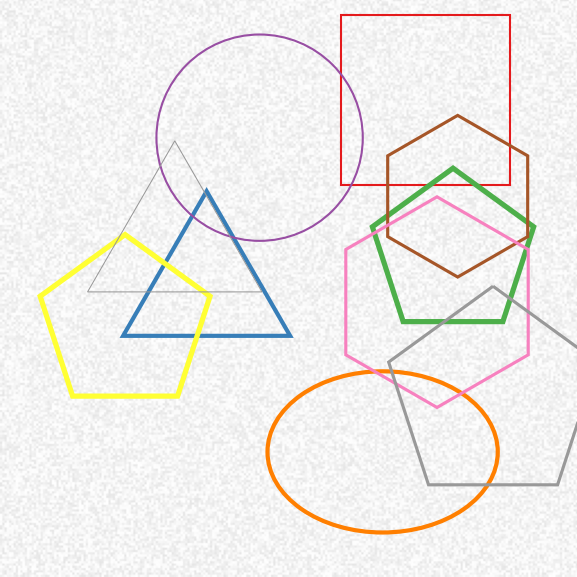[{"shape": "square", "thickness": 1, "radius": 0.74, "center": [0.737, 0.825]}, {"shape": "triangle", "thickness": 2, "radius": 0.83, "center": [0.358, 0.501]}, {"shape": "pentagon", "thickness": 2.5, "radius": 0.73, "center": [0.784, 0.561]}, {"shape": "circle", "thickness": 1, "radius": 0.89, "center": [0.45, 0.761]}, {"shape": "oval", "thickness": 2, "radius": 1.0, "center": [0.663, 0.217]}, {"shape": "pentagon", "thickness": 2.5, "radius": 0.77, "center": [0.217, 0.438]}, {"shape": "hexagon", "thickness": 1.5, "radius": 0.7, "center": [0.793, 0.659]}, {"shape": "hexagon", "thickness": 1.5, "radius": 0.91, "center": [0.757, 0.476]}, {"shape": "pentagon", "thickness": 1.5, "radius": 0.95, "center": [0.854, 0.313]}, {"shape": "triangle", "thickness": 0.5, "radius": 0.87, "center": [0.303, 0.581]}]